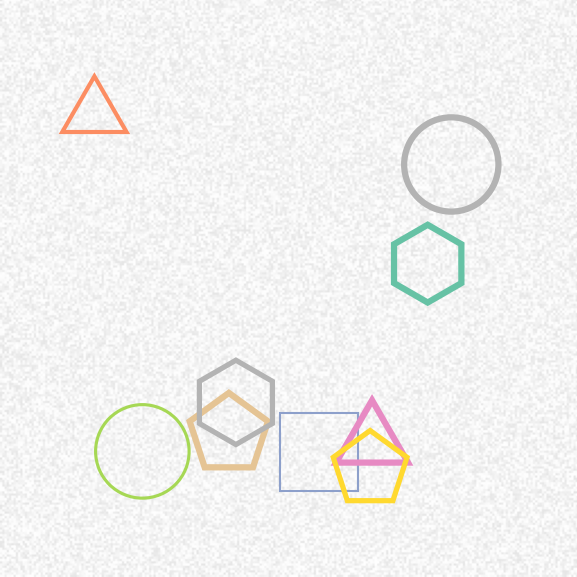[{"shape": "hexagon", "thickness": 3, "radius": 0.34, "center": [0.741, 0.543]}, {"shape": "triangle", "thickness": 2, "radius": 0.32, "center": [0.163, 0.803]}, {"shape": "square", "thickness": 1, "radius": 0.34, "center": [0.552, 0.217]}, {"shape": "triangle", "thickness": 3, "radius": 0.36, "center": [0.644, 0.234]}, {"shape": "circle", "thickness": 1.5, "radius": 0.4, "center": [0.246, 0.218]}, {"shape": "pentagon", "thickness": 2.5, "radius": 0.34, "center": [0.641, 0.186]}, {"shape": "pentagon", "thickness": 3, "radius": 0.36, "center": [0.396, 0.248]}, {"shape": "circle", "thickness": 3, "radius": 0.41, "center": [0.781, 0.714]}, {"shape": "hexagon", "thickness": 2.5, "radius": 0.37, "center": [0.408, 0.302]}]